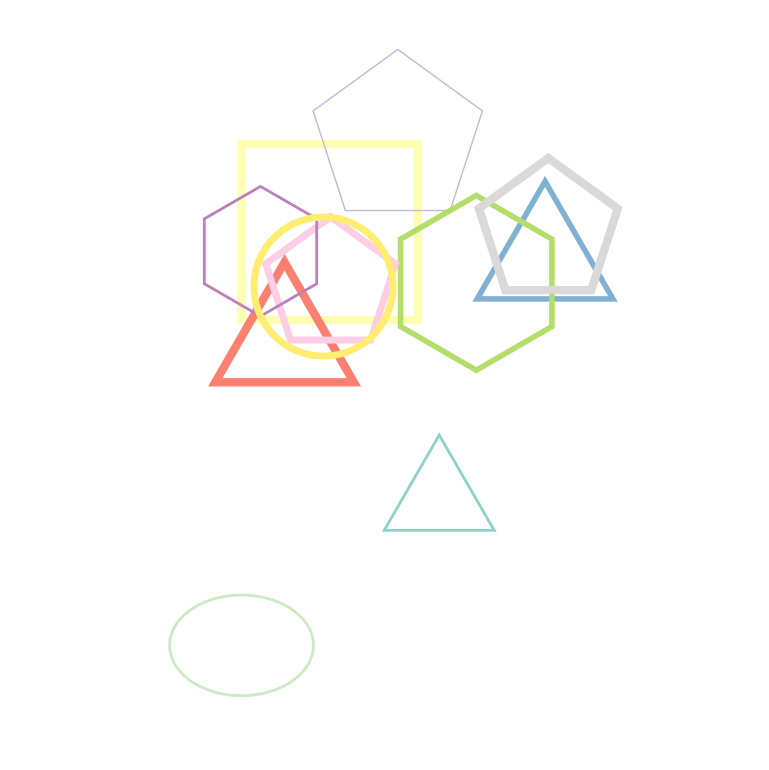[{"shape": "triangle", "thickness": 1, "radius": 0.41, "center": [0.57, 0.352]}, {"shape": "square", "thickness": 3, "radius": 0.57, "center": [0.428, 0.699]}, {"shape": "pentagon", "thickness": 0.5, "radius": 0.58, "center": [0.517, 0.82]}, {"shape": "triangle", "thickness": 3, "radius": 0.52, "center": [0.37, 0.556]}, {"shape": "triangle", "thickness": 2, "radius": 0.51, "center": [0.708, 0.663]}, {"shape": "hexagon", "thickness": 2, "radius": 0.57, "center": [0.618, 0.633]}, {"shape": "pentagon", "thickness": 2.5, "radius": 0.44, "center": [0.429, 0.63]}, {"shape": "pentagon", "thickness": 3, "radius": 0.47, "center": [0.712, 0.7]}, {"shape": "hexagon", "thickness": 1, "radius": 0.42, "center": [0.338, 0.674]}, {"shape": "oval", "thickness": 1, "radius": 0.47, "center": [0.314, 0.162]}, {"shape": "circle", "thickness": 2.5, "radius": 0.45, "center": [0.42, 0.628]}]